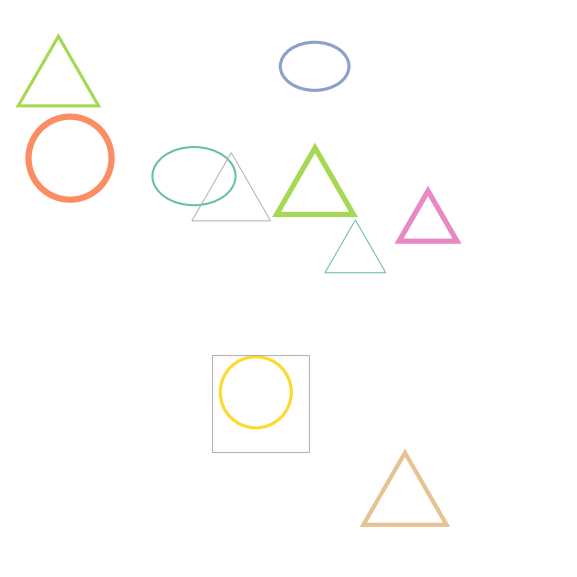[{"shape": "oval", "thickness": 1, "radius": 0.36, "center": [0.336, 0.694]}, {"shape": "triangle", "thickness": 0.5, "radius": 0.3, "center": [0.615, 0.557]}, {"shape": "circle", "thickness": 3, "radius": 0.36, "center": [0.121, 0.725]}, {"shape": "oval", "thickness": 1.5, "radius": 0.3, "center": [0.545, 0.884]}, {"shape": "triangle", "thickness": 2.5, "radius": 0.29, "center": [0.741, 0.611]}, {"shape": "triangle", "thickness": 2.5, "radius": 0.38, "center": [0.546, 0.666]}, {"shape": "triangle", "thickness": 1.5, "radius": 0.4, "center": [0.101, 0.856]}, {"shape": "circle", "thickness": 1.5, "radius": 0.31, "center": [0.443, 0.32]}, {"shape": "triangle", "thickness": 2, "radius": 0.42, "center": [0.701, 0.132]}, {"shape": "triangle", "thickness": 0.5, "radius": 0.39, "center": [0.4, 0.656]}, {"shape": "square", "thickness": 0.5, "radius": 0.42, "center": [0.452, 0.3]}]